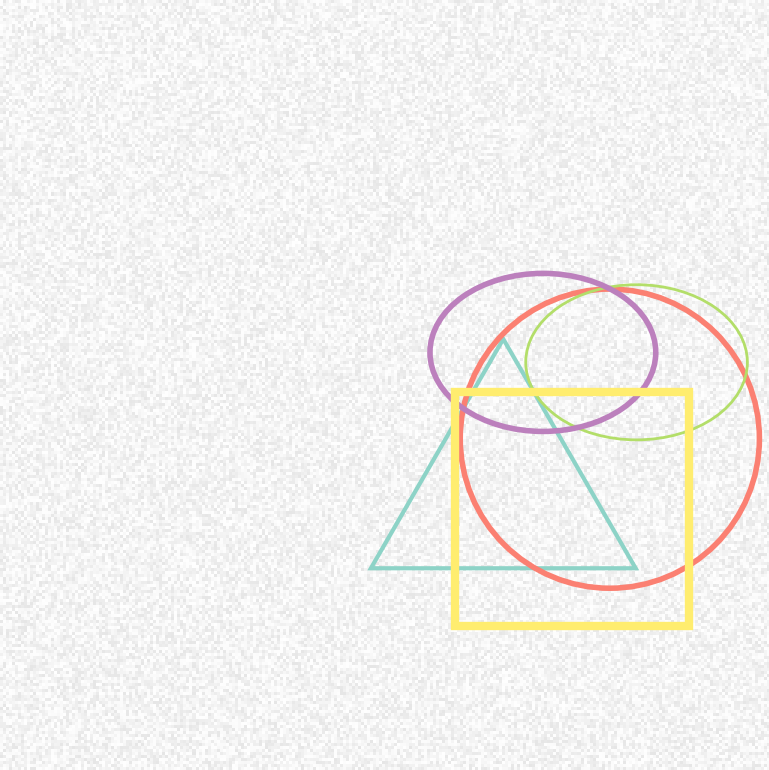[{"shape": "triangle", "thickness": 1.5, "radius": 0.99, "center": [0.654, 0.361]}, {"shape": "circle", "thickness": 2, "radius": 0.97, "center": [0.792, 0.43]}, {"shape": "oval", "thickness": 1, "radius": 0.72, "center": [0.827, 0.529]}, {"shape": "oval", "thickness": 2, "radius": 0.73, "center": [0.705, 0.542]}, {"shape": "square", "thickness": 3, "radius": 0.76, "center": [0.742, 0.339]}]